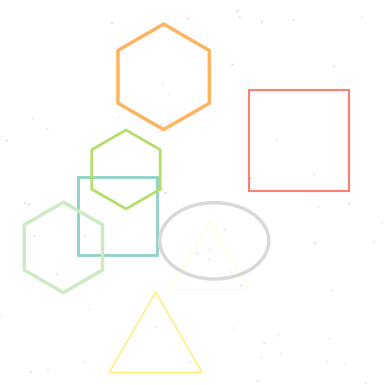[{"shape": "square", "thickness": 2, "radius": 0.51, "center": [0.305, 0.439]}, {"shape": "triangle", "thickness": 0.5, "radius": 0.59, "center": [0.543, 0.307]}, {"shape": "square", "thickness": 1.5, "radius": 0.65, "center": [0.777, 0.635]}, {"shape": "hexagon", "thickness": 2.5, "radius": 0.69, "center": [0.425, 0.8]}, {"shape": "hexagon", "thickness": 2, "radius": 0.51, "center": [0.327, 0.56]}, {"shape": "oval", "thickness": 2.5, "radius": 0.71, "center": [0.557, 0.374]}, {"shape": "hexagon", "thickness": 2.5, "radius": 0.59, "center": [0.165, 0.357]}, {"shape": "triangle", "thickness": 1, "radius": 0.7, "center": [0.404, 0.102]}]